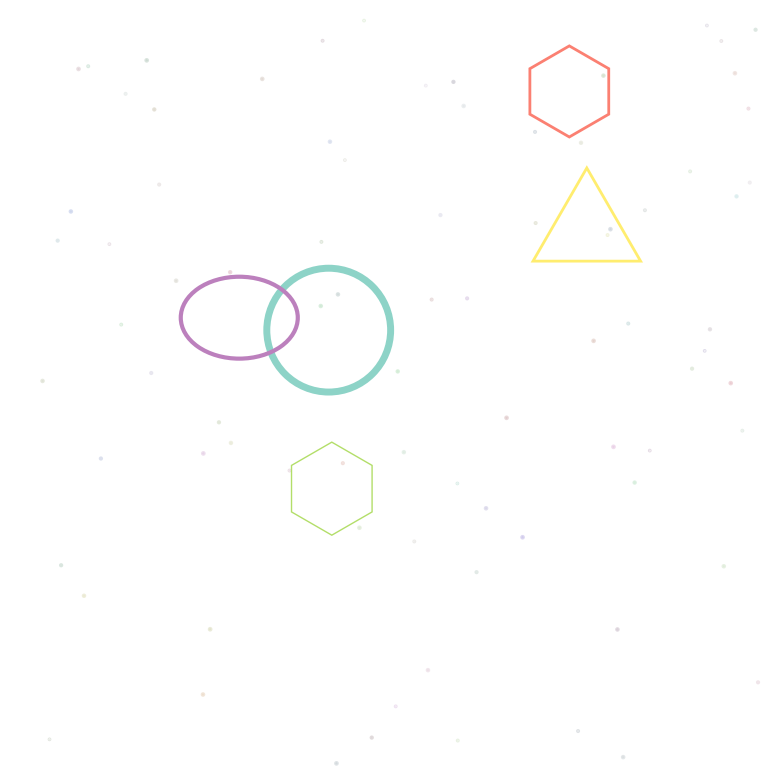[{"shape": "circle", "thickness": 2.5, "radius": 0.4, "center": [0.427, 0.571]}, {"shape": "hexagon", "thickness": 1, "radius": 0.3, "center": [0.739, 0.881]}, {"shape": "hexagon", "thickness": 0.5, "radius": 0.3, "center": [0.431, 0.365]}, {"shape": "oval", "thickness": 1.5, "radius": 0.38, "center": [0.311, 0.587]}, {"shape": "triangle", "thickness": 1, "radius": 0.4, "center": [0.762, 0.701]}]